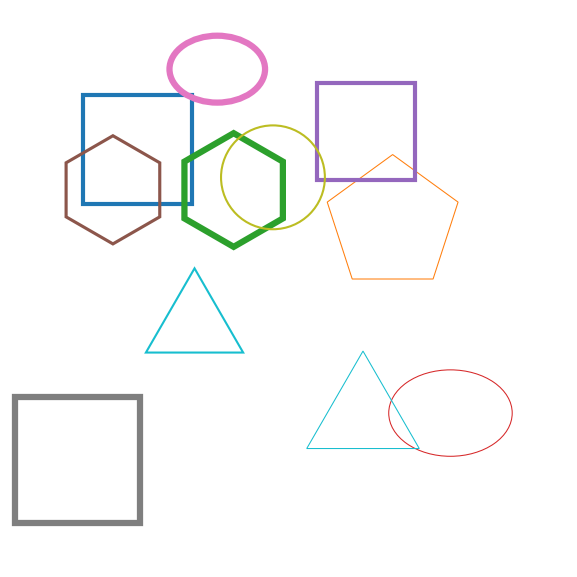[{"shape": "square", "thickness": 2, "radius": 0.47, "center": [0.238, 0.74]}, {"shape": "pentagon", "thickness": 0.5, "radius": 0.6, "center": [0.68, 0.612]}, {"shape": "hexagon", "thickness": 3, "radius": 0.49, "center": [0.405, 0.67]}, {"shape": "oval", "thickness": 0.5, "radius": 0.53, "center": [0.78, 0.284]}, {"shape": "square", "thickness": 2, "radius": 0.42, "center": [0.634, 0.771]}, {"shape": "hexagon", "thickness": 1.5, "radius": 0.47, "center": [0.196, 0.67]}, {"shape": "oval", "thickness": 3, "radius": 0.41, "center": [0.376, 0.879]}, {"shape": "square", "thickness": 3, "radius": 0.54, "center": [0.135, 0.203]}, {"shape": "circle", "thickness": 1, "radius": 0.45, "center": [0.473, 0.692]}, {"shape": "triangle", "thickness": 0.5, "radius": 0.56, "center": [0.629, 0.279]}, {"shape": "triangle", "thickness": 1, "radius": 0.49, "center": [0.337, 0.437]}]